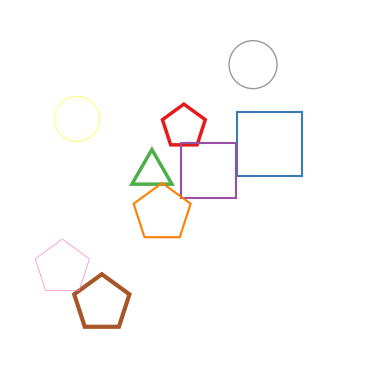[{"shape": "pentagon", "thickness": 2.5, "radius": 0.29, "center": [0.478, 0.671]}, {"shape": "square", "thickness": 1.5, "radius": 0.42, "center": [0.699, 0.626]}, {"shape": "triangle", "thickness": 2.5, "radius": 0.3, "center": [0.395, 0.552]}, {"shape": "square", "thickness": 1.5, "radius": 0.36, "center": [0.541, 0.558]}, {"shape": "pentagon", "thickness": 1.5, "radius": 0.39, "center": [0.421, 0.447]}, {"shape": "circle", "thickness": 0.5, "radius": 0.29, "center": [0.2, 0.691]}, {"shape": "pentagon", "thickness": 3, "radius": 0.38, "center": [0.264, 0.212]}, {"shape": "pentagon", "thickness": 0.5, "radius": 0.37, "center": [0.162, 0.305]}, {"shape": "circle", "thickness": 1, "radius": 0.31, "center": [0.657, 0.832]}]